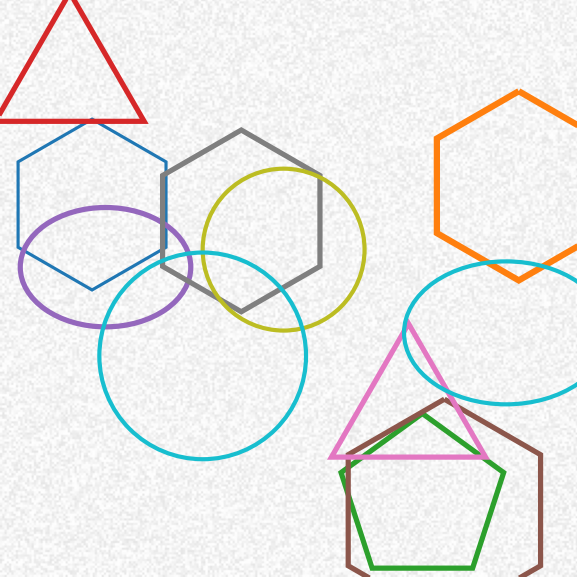[{"shape": "hexagon", "thickness": 1.5, "radius": 0.74, "center": [0.159, 0.645]}, {"shape": "hexagon", "thickness": 3, "radius": 0.82, "center": [0.898, 0.677]}, {"shape": "pentagon", "thickness": 2.5, "radius": 0.74, "center": [0.731, 0.135]}, {"shape": "triangle", "thickness": 2.5, "radius": 0.74, "center": [0.121, 0.863]}, {"shape": "oval", "thickness": 2.5, "radius": 0.74, "center": [0.183, 0.537]}, {"shape": "hexagon", "thickness": 2.5, "radius": 0.96, "center": [0.77, 0.116]}, {"shape": "triangle", "thickness": 2.5, "radius": 0.77, "center": [0.707, 0.285]}, {"shape": "hexagon", "thickness": 2.5, "radius": 0.79, "center": [0.418, 0.617]}, {"shape": "circle", "thickness": 2, "radius": 0.7, "center": [0.491, 0.567]}, {"shape": "circle", "thickness": 2, "radius": 0.89, "center": [0.351, 0.383]}, {"shape": "oval", "thickness": 2, "radius": 0.88, "center": [0.876, 0.423]}]